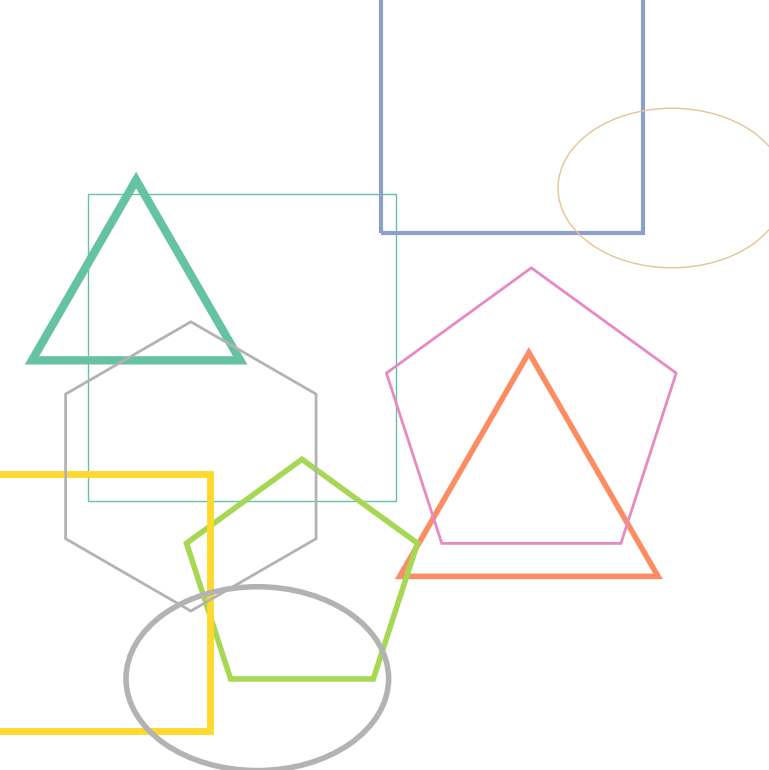[{"shape": "square", "thickness": 0.5, "radius": 1.0, "center": [0.314, 0.548]}, {"shape": "triangle", "thickness": 3, "radius": 0.78, "center": [0.177, 0.61]}, {"shape": "triangle", "thickness": 2, "radius": 0.97, "center": [0.687, 0.348]}, {"shape": "square", "thickness": 1.5, "radius": 0.85, "center": [0.665, 0.867]}, {"shape": "pentagon", "thickness": 1, "radius": 0.99, "center": [0.69, 0.454]}, {"shape": "pentagon", "thickness": 2, "radius": 0.79, "center": [0.392, 0.246]}, {"shape": "square", "thickness": 2.5, "radius": 0.84, "center": [0.106, 0.217]}, {"shape": "oval", "thickness": 0.5, "radius": 0.74, "center": [0.873, 0.756]}, {"shape": "oval", "thickness": 2, "radius": 0.85, "center": [0.334, 0.119]}, {"shape": "hexagon", "thickness": 1, "radius": 0.94, "center": [0.248, 0.394]}]